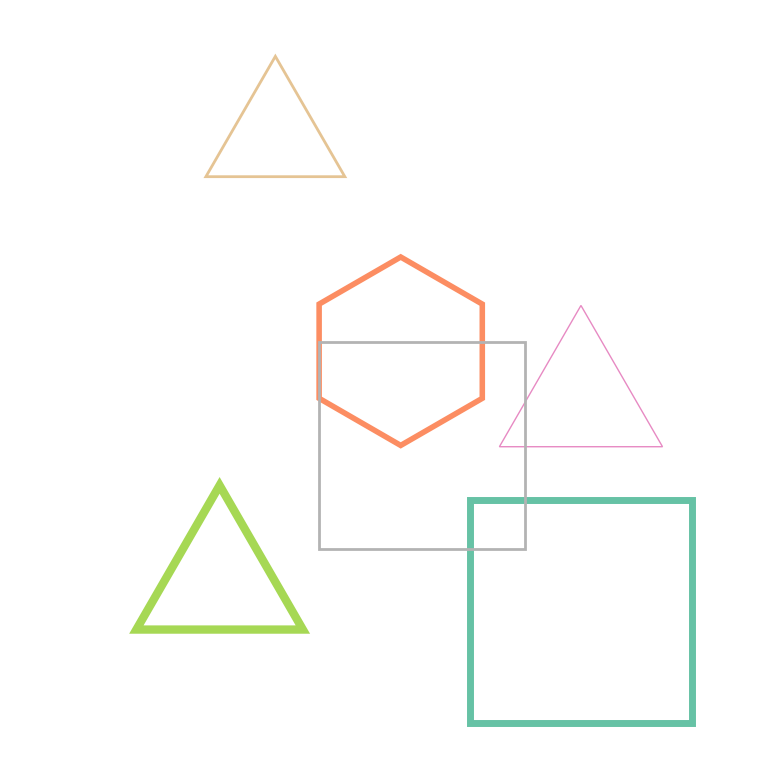[{"shape": "square", "thickness": 2.5, "radius": 0.72, "center": [0.755, 0.206]}, {"shape": "hexagon", "thickness": 2, "radius": 0.61, "center": [0.52, 0.544]}, {"shape": "triangle", "thickness": 0.5, "radius": 0.61, "center": [0.754, 0.481]}, {"shape": "triangle", "thickness": 3, "radius": 0.62, "center": [0.285, 0.245]}, {"shape": "triangle", "thickness": 1, "radius": 0.52, "center": [0.358, 0.823]}, {"shape": "square", "thickness": 1, "radius": 0.67, "center": [0.548, 0.421]}]